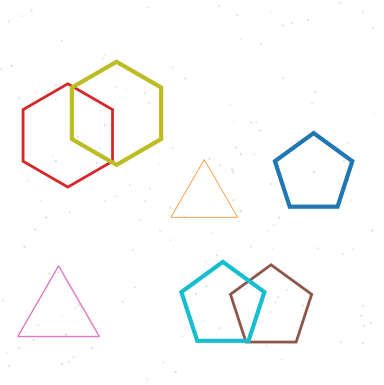[{"shape": "pentagon", "thickness": 3, "radius": 0.53, "center": [0.815, 0.549]}, {"shape": "triangle", "thickness": 0.5, "radius": 0.5, "center": [0.531, 0.486]}, {"shape": "hexagon", "thickness": 2, "radius": 0.67, "center": [0.176, 0.648]}, {"shape": "pentagon", "thickness": 2, "radius": 0.55, "center": [0.704, 0.201]}, {"shape": "triangle", "thickness": 1, "radius": 0.61, "center": [0.152, 0.187]}, {"shape": "hexagon", "thickness": 3, "radius": 0.67, "center": [0.303, 0.706]}, {"shape": "pentagon", "thickness": 3, "radius": 0.57, "center": [0.579, 0.206]}]